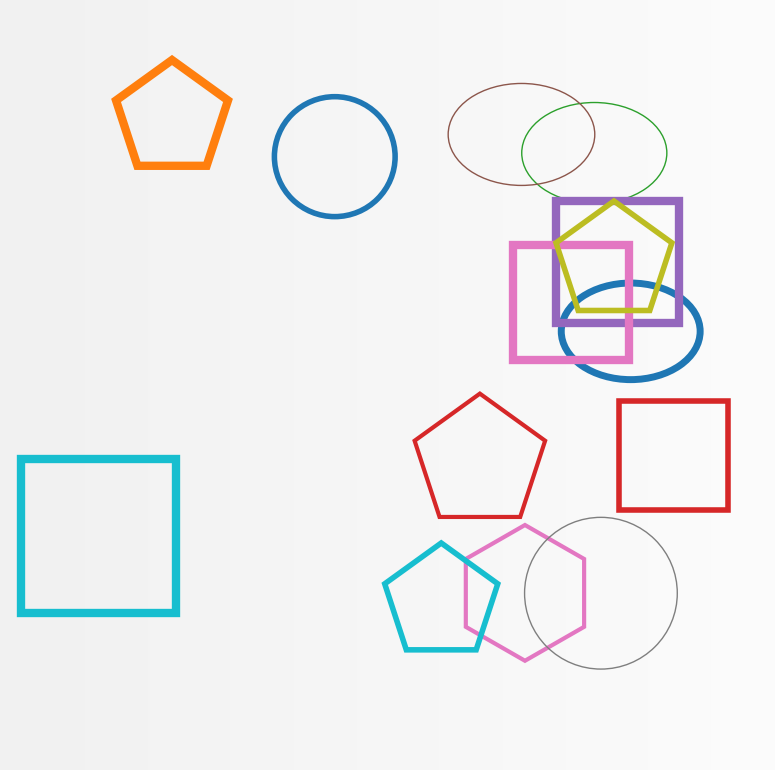[{"shape": "oval", "thickness": 2.5, "radius": 0.45, "center": [0.814, 0.57]}, {"shape": "circle", "thickness": 2, "radius": 0.39, "center": [0.432, 0.797]}, {"shape": "pentagon", "thickness": 3, "radius": 0.38, "center": [0.222, 0.846]}, {"shape": "oval", "thickness": 0.5, "radius": 0.47, "center": [0.767, 0.801]}, {"shape": "pentagon", "thickness": 1.5, "radius": 0.44, "center": [0.619, 0.4]}, {"shape": "square", "thickness": 2, "radius": 0.35, "center": [0.869, 0.409]}, {"shape": "square", "thickness": 3, "radius": 0.4, "center": [0.797, 0.66]}, {"shape": "oval", "thickness": 0.5, "radius": 0.47, "center": [0.673, 0.825]}, {"shape": "square", "thickness": 3, "radius": 0.37, "center": [0.736, 0.607]}, {"shape": "hexagon", "thickness": 1.5, "radius": 0.44, "center": [0.677, 0.23]}, {"shape": "circle", "thickness": 0.5, "radius": 0.49, "center": [0.775, 0.23]}, {"shape": "pentagon", "thickness": 2, "radius": 0.39, "center": [0.792, 0.66]}, {"shape": "pentagon", "thickness": 2, "radius": 0.38, "center": [0.569, 0.218]}, {"shape": "square", "thickness": 3, "radius": 0.5, "center": [0.128, 0.304]}]